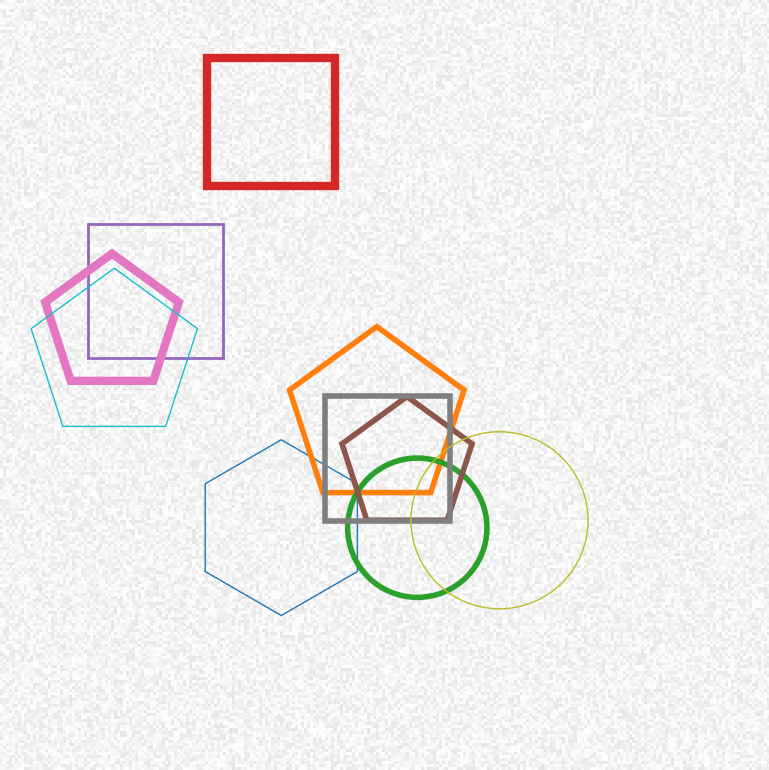[{"shape": "hexagon", "thickness": 0.5, "radius": 0.57, "center": [0.365, 0.315]}, {"shape": "pentagon", "thickness": 2, "radius": 0.6, "center": [0.489, 0.457]}, {"shape": "circle", "thickness": 2, "radius": 0.45, "center": [0.542, 0.315]}, {"shape": "square", "thickness": 3, "radius": 0.42, "center": [0.352, 0.842]}, {"shape": "square", "thickness": 1, "radius": 0.44, "center": [0.202, 0.622]}, {"shape": "pentagon", "thickness": 2, "radius": 0.44, "center": [0.529, 0.396]}, {"shape": "pentagon", "thickness": 3, "radius": 0.46, "center": [0.145, 0.579]}, {"shape": "square", "thickness": 2, "radius": 0.41, "center": [0.503, 0.404]}, {"shape": "circle", "thickness": 0.5, "radius": 0.57, "center": [0.649, 0.324]}, {"shape": "pentagon", "thickness": 0.5, "radius": 0.57, "center": [0.148, 0.538]}]